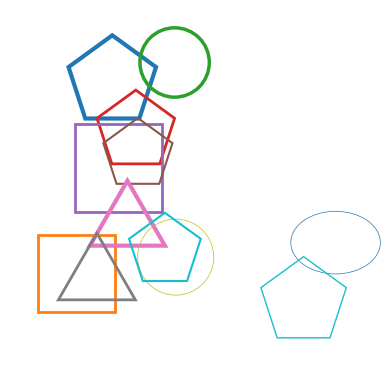[{"shape": "pentagon", "thickness": 3, "radius": 0.6, "center": [0.292, 0.789]}, {"shape": "oval", "thickness": 0.5, "radius": 0.58, "center": [0.872, 0.37]}, {"shape": "square", "thickness": 2, "radius": 0.5, "center": [0.198, 0.289]}, {"shape": "circle", "thickness": 2.5, "radius": 0.45, "center": [0.454, 0.838]}, {"shape": "pentagon", "thickness": 2, "radius": 0.53, "center": [0.353, 0.66]}, {"shape": "square", "thickness": 2, "radius": 0.57, "center": [0.308, 0.564]}, {"shape": "pentagon", "thickness": 1.5, "radius": 0.47, "center": [0.358, 0.599]}, {"shape": "triangle", "thickness": 3, "radius": 0.56, "center": [0.331, 0.418]}, {"shape": "triangle", "thickness": 2, "radius": 0.58, "center": [0.252, 0.279]}, {"shape": "circle", "thickness": 0.5, "radius": 0.49, "center": [0.456, 0.332]}, {"shape": "pentagon", "thickness": 1.5, "radius": 0.49, "center": [0.428, 0.349]}, {"shape": "pentagon", "thickness": 1, "radius": 0.58, "center": [0.789, 0.217]}]